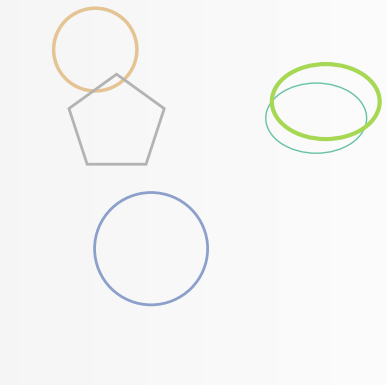[{"shape": "oval", "thickness": 1, "radius": 0.65, "center": [0.816, 0.693]}, {"shape": "circle", "thickness": 2, "radius": 0.73, "center": [0.39, 0.354]}, {"shape": "oval", "thickness": 3, "radius": 0.7, "center": [0.841, 0.736]}, {"shape": "circle", "thickness": 2.5, "radius": 0.54, "center": [0.246, 0.871]}, {"shape": "pentagon", "thickness": 2, "radius": 0.65, "center": [0.301, 0.678]}]